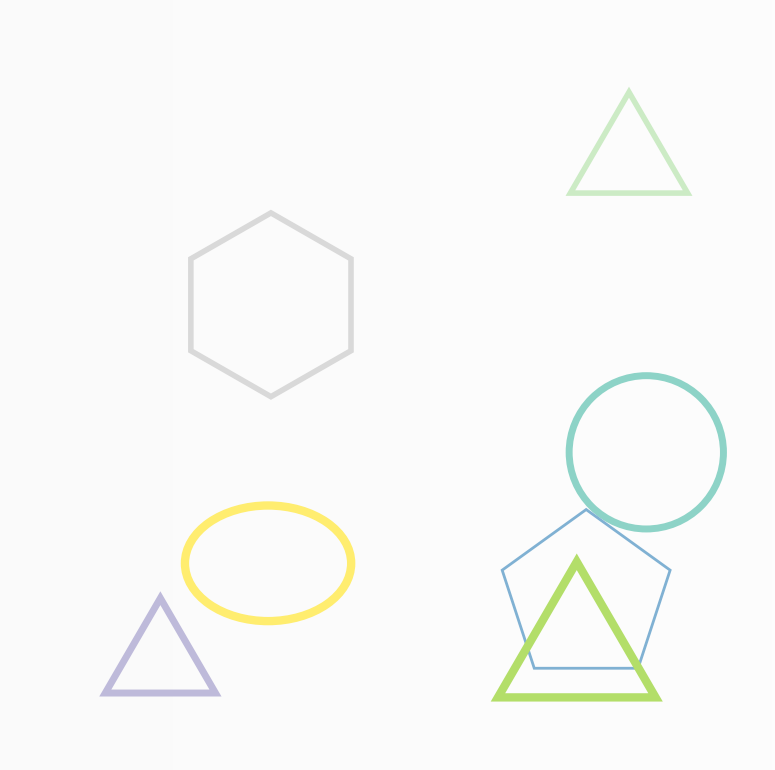[{"shape": "circle", "thickness": 2.5, "radius": 0.5, "center": [0.834, 0.413]}, {"shape": "triangle", "thickness": 2.5, "radius": 0.41, "center": [0.207, 0.141]}, {"shape": "pentagon", "thickness": 1, "radius": 0.57, "center": [0.756, 0.224]}, {"shape": "triangle", "thickness": 3, "radius": 0.59, "center": [0.744, 0.153]}, {"shape": "hexagon", "thickness": 2, "radius": 0.6, "center": [0.35, 0.604]}, {"shape": "triangle", "thickness": 2, "radius": 0.44, "center": [0.812, 0.793]}, {"shape": "oval", "thickness": 3, "radius": 0.54, "center": [0.346, 0.268]}]